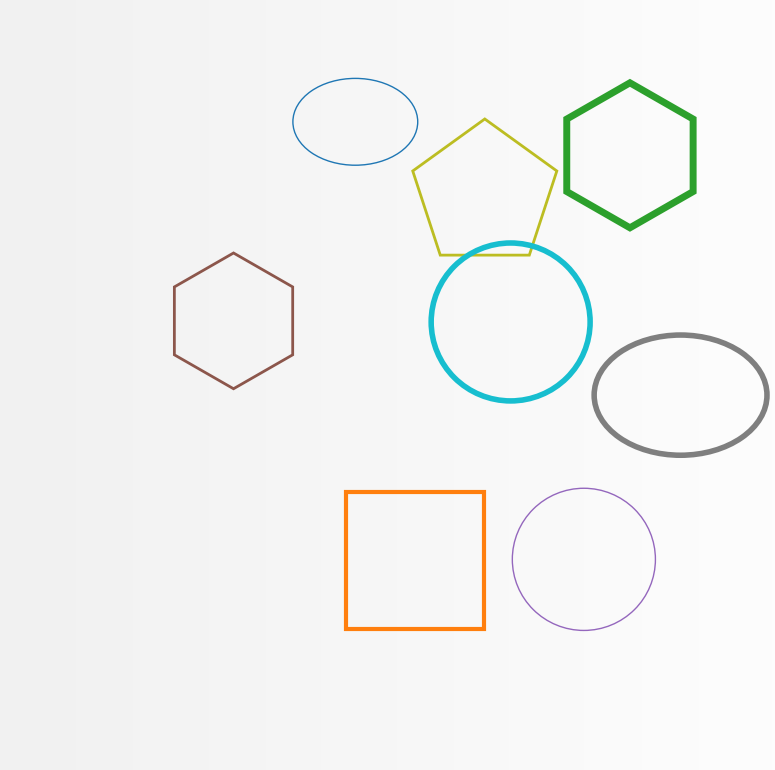[{"shape": "oval", "thickness": 0.5, "radius": 0.4, "center": [0.458, 0.842]}, {"shape": "square", "thickness": 1.5, "radius": 0.45, "center": [0.535, 0.272]}, {"shape": "hexagon", "thickness": 2.5, "radius": 0.47, "center": [0.813, 0.798]}, {"shape": "circle", "thickness": 0.5, "radius": 0.46, "center": [0.753, 0.274]}, {"shape": "hexagon", "thickness": 1, "radius": 0.44, "center": [0.301, 0.583]}, {"shape": "oval", "thickness": 2, "radius": 0.56, "center": [0.878, 0.487]}, {"shape": "pentagon", "thickness": 1, "radius": 0.49, "center": [0.626, 0.748]}, {"shape": "circle", "thickness": 2, "radius": 0.51, "center": [0.659, 0.582]}]